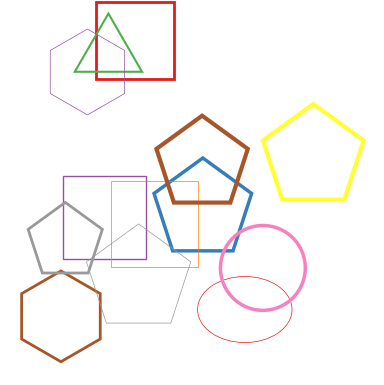[{"shape": "square", "thickness": 2, "radius": 0.5, "center": [0.351, 0.896]}, {"shape": "oval", "thickness": 0.5, "radius": 0.61, "center": [0.636, 0.196]}, {"shape": "pentagon", "thickness": 2.5, "radius": 0.67, "center": [0.527, 0.456]}, {"shape": "triangle", "thickness": 1.5, "radius": 0.5, "center": [0.282, 0.864]}, {"shape": "square", "thickness": 1, "radius": 0.54, "center": [0.271, 0.434]}, {"shape": "hexagon", "thickness": 0.5, "radius": 0.56, "center": [0.227, 0.813]}, {"shape": "square", "thickness": 0.5, "radius": 0.56, "center": [0.402, 0.418]}, {"shape": "pentagon", "thickness": 3, "radius": 0.69, "center": [0.814, 0.593]}, {"shape": "pentagon", "thickness": 3, "radius": 0.62, "center": [0.525, 0.575]}, {"shape": "hexagon", "thickness": 2, "radius": 0.59, "center": [0.158, 0.178]}, {"shape": "circle", "thickness": 2.5, "radius": 0.55, "center": [0.683, 0.304]}, {"shape": "pentagon", "thickness": 2, "radius": 0.51, "center": [0.17, 0.373]}, {"shape": "pentagon", "thickness": 0.5, "radius": 0.71, "center": [0.36, 0.276]}]